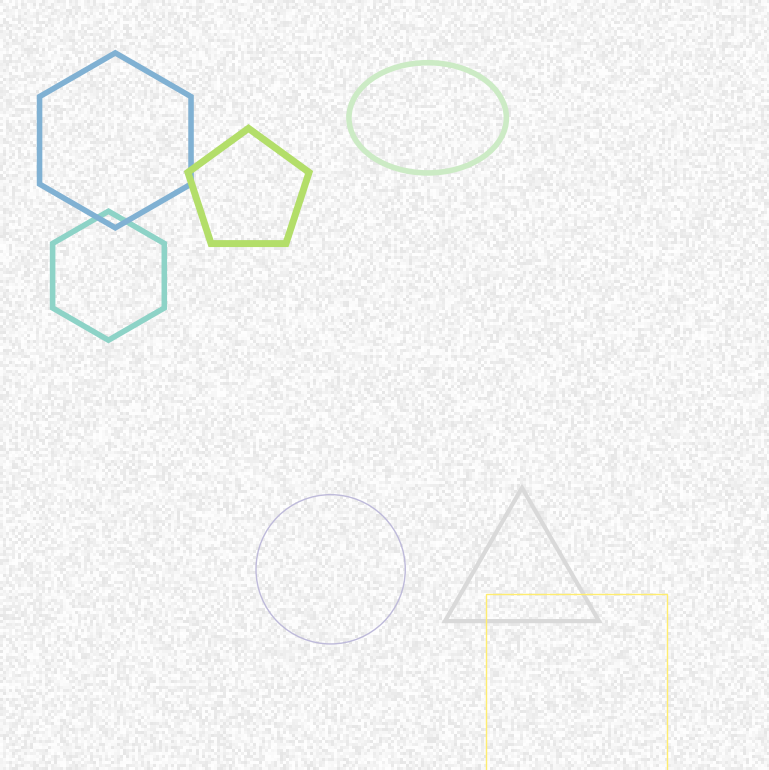[{"shape": "hexagon", "thickness": 2, "radius": 0.42, "center": [0.141, 0.642]}, {"shape": "circle", "thickness": 0.5, "radius": 0.48, "center": [0.429, 0.261]}, {"shape": "hexagon", "thickness": 2, "radius": 0.57, "center": [0.15, 0.818]}, {"shape": "pentagon", "thickness": 2.5, "radius": 0.41, "center": [0.323, 0.751]}, {"shape": "triangle", "thickness": 1.5, "radius": 0.58, "center": [0.678, 0.251]}, {"shape": "oval", "thickness": 2, "radius": 0.51, "center": [0.555, 0.847]}, {"shape": "square", "thickness": 0.5, "radius": 0.59, "center": [0.749, 0.111]}]